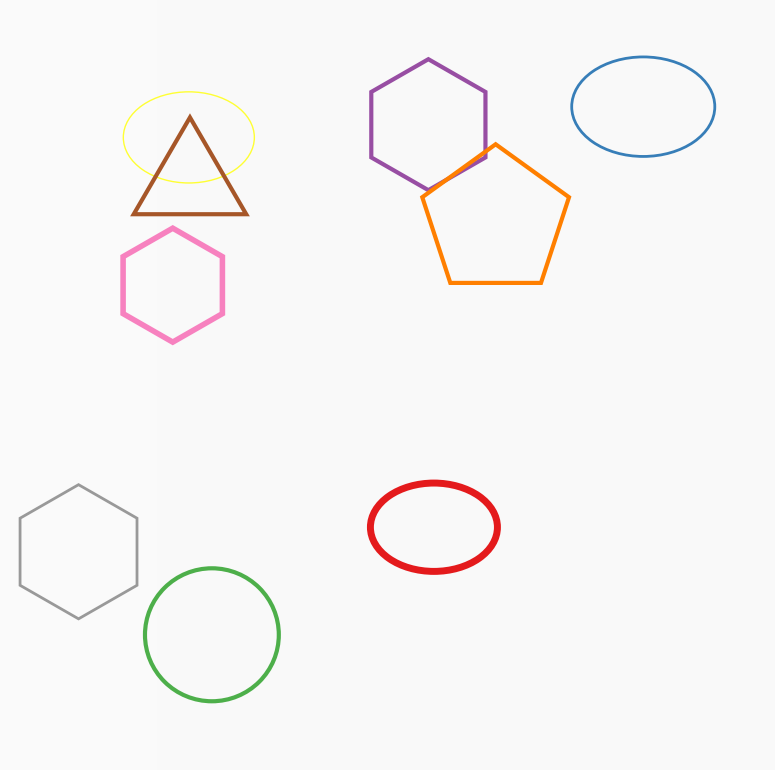[{"shape": "oval", "thickness": 2.5, "radius": 0.41, "center": [0.56, 0.315]}, {"shape": "oval", "thickness": 1, "radius": 0.46, "center": [0.83, 0.861]}, {"shape": "circle", "thickness": 1.5, "radius": 0.43, "center": [0.273, 0.176]}, {"shape": "hexagon", "thickness": 1.5, "radius": 0.43, "center": [0.553, 0.838]}, {"shape": "pentagon", "thickness": 1.5, "radius": 0.5, "center": [0.64, 0.713]}, {"shape": "oval", "thickness": 0.5, "radius": 0.42, "center": [0.244, 0.822]}, {"shape": "triangle", "thickness": 1.5, "radius": 0.42, "center": [0.245, 0.764]}, {"shape": "hexagon", "thickness": 2, "radius": 0.37, "center": [0.223, 0.63]}, {"shape": "hexagon", "thickness": 1, "radius": 0.44, "center": [0.101, 0.283]}]